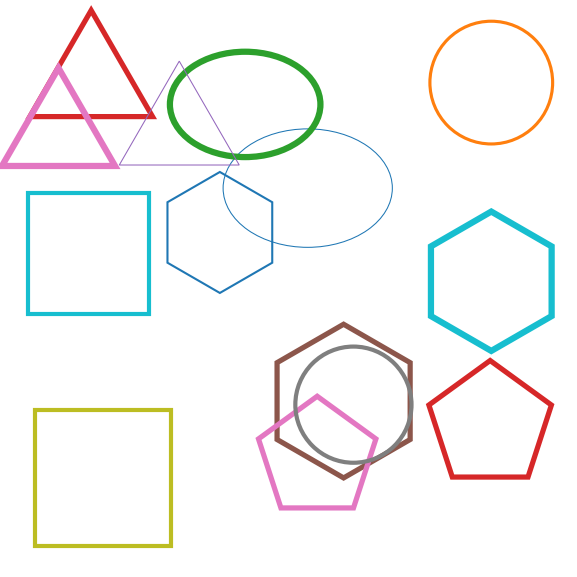[{"shape": "oval", "thickness": 0.5, "radius": 0.73, "center": [0.533, 0.673]}, {"shape": "hexagon", "thickness": 1, "radius": 0.52, "center": [0.381, 0.597]}, {"shape": "circle", "thickness": 1.5, "radius": 0.53, "center": [0.851, 0.856]}, {"shape": "oval", "thickness": 3, "radius": 0.65, "center": [0.425, 0.818]}, {"shape": "triangle", "thickness": 2.5, "radius": 0.61, "center": [0.158, 0.859]}, {"shape": "pentagon", "thickness": 2.5, "radius": 0.56, "center": [0.849, 0.263]}, {"shape": "triangle", "thickness": 0.5, "radius": 0.6, "center": [0.31, 0.773]}, {"shape": "hexagon", "thickness": 2.5, "radius": 0.67, "center": [0.595, 0.305]}, {"shape": "pentagon", "thickness": 2.5, "radius": 0.53, "center": [0.549, 0.206]}, {"shape": "triangle", "thickness": 3, "radius": 0.57, "center": [0.101, 0.768]}, {"shape": "circle", "thickness": 2, "radius": 0.5, "center": [0.612, 0.298]}, {"shape": "square", "thickness": 2, "radius": 0.59, "center": [0.178, 0.171]}, {"shape": "square", "thickness": 2, "radius": 0.52, "center": [0.153, 0.559]}, {"shape": "hexagon", "thickness": 3, "radius": 0.6, "center": [0.851, 0.512]}]